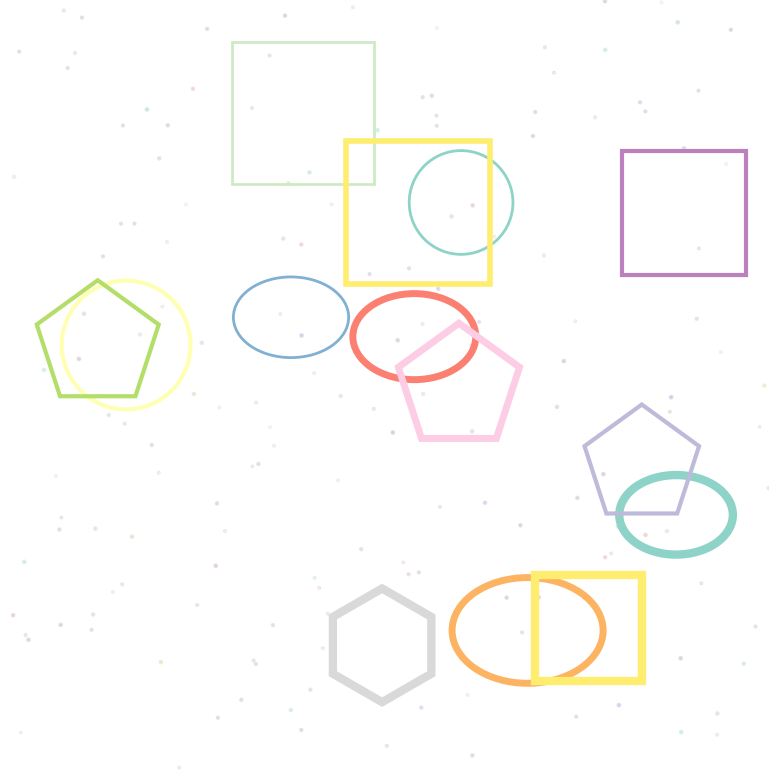[{"shape": "oval", "thickness": 3, "radius": 0.37, "center": [0.878, 0.331]}, {"shape": "circle", "thickness": 1, "radius": 0.34, "center": [0.599, 0.737]}, {"shape": "circle", "thickness": 1.5, "radius": 0.42, "center": [0.164, 0.552]}, {"shape": "pentagon", "thickness": 1.5, "radius": 0.39, "center": [0.833, 0.396]}, {"shape": "oval", "thickness": 2.5, "radius": 0.4, "center": [0.538, 0.563]}, {"shape": "oval", "thickness": 1, "radius": 0.37, "center": [0.378, 0.588]}, {"shape": "oval", "thickness": 2.5, "radius": 0.49, "center": [0.685, 0.181]}, {"shape": "pentagon", "thickness": 1.5, "radius": 0.42, "center": [0.127, 0.553]}, {"shape": "pentagon", "thickness": 2.5, "radius": 0.41, "center": [0.596, 0.498]}, {"shape": "hexagon", "thickness": 3, "radius": 0.37, "center": [0.496, 0.162]}, {"shape": "square", "thickness": 1.5, "radius": 0.4, "center": [0.888, 0.724]}, {"shape": "square", "thickness": 1, "radius": 0.46, "center": [0.393, 0.854]}, {"shape": "square", "thickness": 3, "radius": 0.35, "center": [0.764, 0.184]}, {"shape": "square", "thickness": 2, "radius": 0.47, "center": [0.543, 0.724]}]